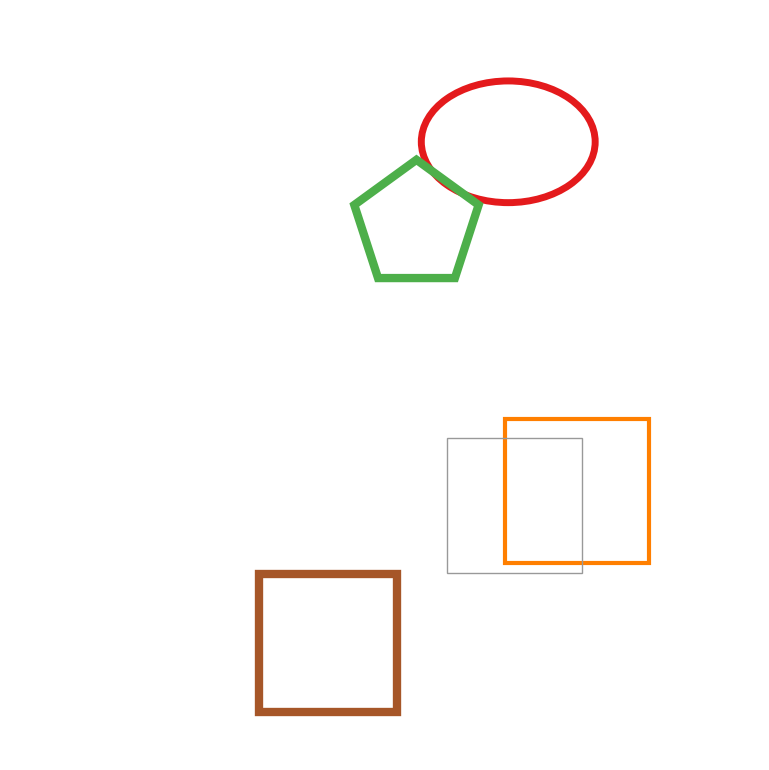[{"shape": "oval", "thickness": 2.5, "radius": 0.56, "center": [0.66, 0.816]}, {"shape": "pentagon", "thickness": 3, "radius": 0.42, "center": [0.541, 0.708]}, {"shape": "square", "thickness": 1.5, "radius": 0.47, "center": [0.749, 0.362]}, {"shape": "square", "thickness": 3, "radius": 0.45, "center": [0.426, 0.165]}, {"shape": "square", "thickness": 0.5, "radius": 0.44, "center": [0.668, 0.344]}]